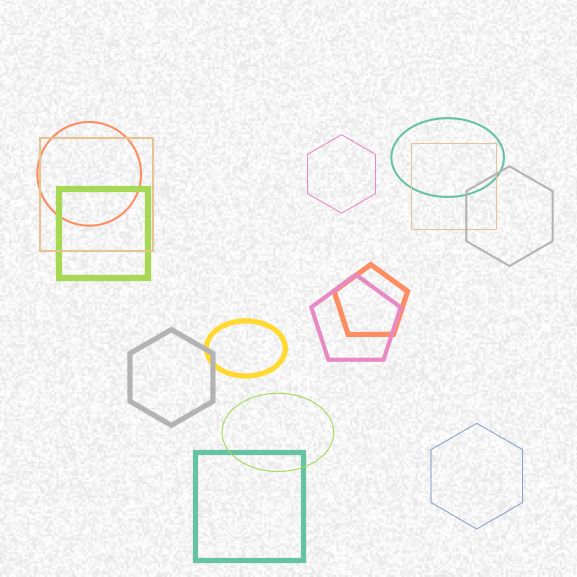[{"shape": "square", "thickness": 2.5, "radius": 0.47, "center": [0.431, 0.123]}, {"shape": "oval", "thickness": 1, "radius": 0.49, "center": [0.775, 0.726]}, {"shape": "pentagon", "thickness": 2.5, "radius": 0.33, "center": [0.642, 0.474]}, {"shape": "circle", "thickness": 1, "radius": 0.45, "center": [0.154, 0.698]}, {"shape": "hexagon", "thickness": 0.5, "radius": 0.46, "center": [0.826, 0.175]}, {"shape": "pentagon", "thickness": 2, "radius": 0.41, "center": [0.616, 0.442]}, {"shape": "hexagon", "thickness": 0.5, "radius": 0.34, "center": [0.591, 0.698]}, {"shape": "square", "thickness": 3, "radius": 0.38, "center": [0.179, 0.595]}, {"shape": "oval", "thickness": 0.5, "radius": 0.48, "center": [0.481, 0.25]}, {"shape": "oval", "thickness": 2.5, "radius": 0.34, "center": [0.426, 0.396]}, {"shape": "square", "thickness": 0.5, "radius": 0.37, "center": [0.785, 0.678]}, {"shape": "square", "thickness": 1, "radius": 0.49, "center": [0.167, 0.662]}, {"shape": "hexagon", "thickness": 1, "radius": 0.43, "center": [0.882, 0.625]}, {"shape": "hexagon", "thickness": 2.5, "radius": 0.41, "center": [0.297, 0.346]}]